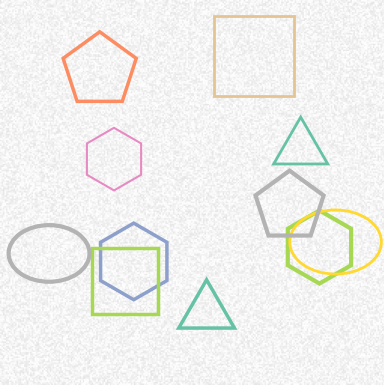[{"shape": "triangle", "thickness": 2.5, "radius": 0.42, "center": [0.537, 0.19]}, {"shape": "triangle", "thickness": 2, "radius": 0.41, "center": [0.781, 0.615]}, {"shape": "pentagon", "thickness": 2.5, "radius": 0.5, "center": [0.259, 0.818]}, {"shape": "hexagon", "thickness": 2.5, "radius": 0.5, "center": [0.347, 0.321]}, {"shape": "hexagon", "thickness": 1.5, "radius": 0.41, "center": [0.296, 0.587]}, {"shape": "square", "thickness": 2.5, "radius": 0.43, "center": [0.325, 0.27]}, {"shape": "hexagon", "thickness": 3, "radius": 0.47, "center": [0.83, 0.358]}, {"shape": "oval", "thickness": 2, "radius": 0.59, "center": [0.872, 0.371]}, {"shape": "square", "thickness": 2, "radius": 0.52, "center": [0.66, 0.855]}, {"shape": "oval", "thickness": 3, "radius": 0.53, "center": [0.127, 0.342]}, {"shape": "pentagon", "thickness": 3, "radius": 0.47, "center": [0.752, 0.464]}]